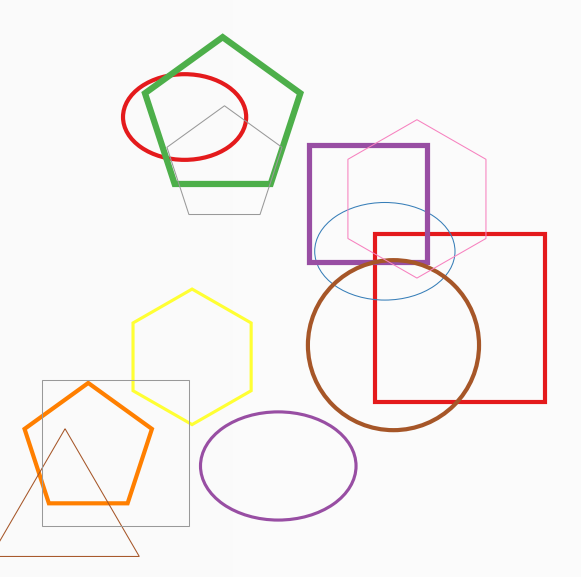[{"shape": "oval", "thickness": 2, "radius": 0.53, "center": [0.318, 0.797]}, {"shape": "square", "thickness": 2, "radius": 0.73, "center": [0.792, 0.449]}, {"shape": "oval", "thickness": 0.5, "radius": 0.6, "center": [0.662, 0.564]}, {"shape": "pentagon", "thickness": 3, "radius": 0.7, "center": [0.383, 0.794]}, {"shape": "oval", "thickness": 1.5, "radius": 0.67, "center": [0.479, 0.192]}, {"shape": "square", "thickness": 2.5, "radius": 0.51, "center": [0.633, 0.646]}, {"shape": "pentagon", "thickness": 2, "radius": 0.58, "center": [0.152, 0.221]}, {"shape": "hexagon", "thickness": 1.5, "radius": 0.59, "center": [0.33, 0.381]}, {"shape": "circle", "thickness": 2, "radius": 0.74, "center": [0.677, 0.401]}, {"shape": "triangle", "thickness": 0.5, "radius": 0.74, "center": [0.112, 0.109]}, {"shape": "hexagon", "thickness": 0.5, "radius": 0.69, "center": [0.717, 0.655]}, {"shape": "pentagon", "thickness": 0.5, "radius": 0.52, "center": [0.386, 0.712]}, {"shape": "square", "thickness": 0.5, "radius": 0.63, "center": [0.199, 0.215]}]